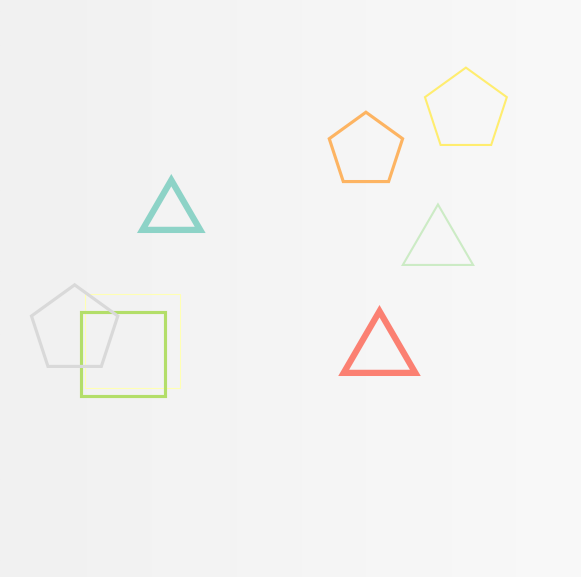[{"shape": "triangle", "thickness": 3, "radius": 0.29, "center": [0.295, 0.63]}, {"shape": "square", "thickness": 0.5, "radius": 0.41, "center": [0.228, 0.409]}, {"shape": "triangle", "thickness": 3, "radius": 0.36, "center": [0.653, 0.389]}, {"shape": "pentagon", "thickness": 1.5, "radius": 0.33, "center": [0.63, 0.738]}, {"shape": "square", "thickness": 1.5, "radius": 0.36, "center": [0.211, 0.386]}, {"shape": "pentagon", "thickness": 1.5, "radius": 0.39, "center": [0.128, 0.428]}, {"shape": "triangle", "thickness": 1, "radius": 0.35, "center": [0.753, 0.575]}, {"shape": "pentagon", "thickness": 1, "radius": 0.37, "center": [0.802, 0.808]}]